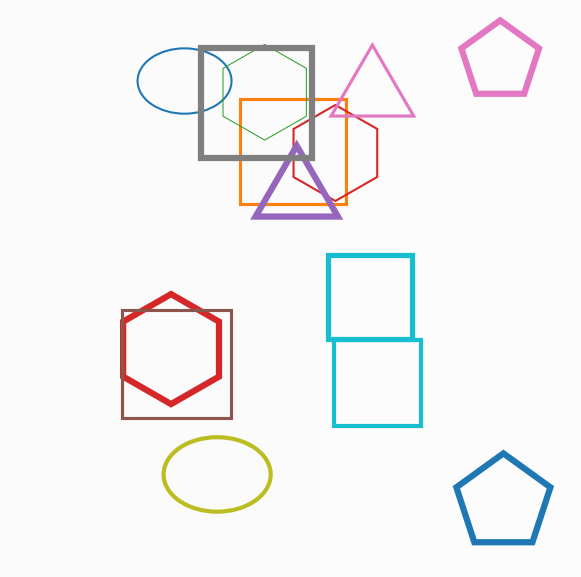[{"shape": "pentagon", "thickness": 3, "radius": 0.43, "center": [0.866, 0.129]}, {"shape": "oval", "thickness": 1, "radius": 0.4, "center": [0.318, 0.859]}, {"shape": "square", "thickness": 1.5, "radius": 0.45, "center": [0.504, 0.737]}, {"shape": "hexagon", "thickness": 0.5, "radius": 0.41, "center": [0.455, 0.839]}, {"shape": "hexagon", "thickness": 1, "radius": 0.42, "center": [0.577, 0.734]}, {"shape": "hexagon", "thickness": 3, "radius": 0.48, "center": [0.294, 0.395]}, {"shape": "triangle", "thickness": 3, "radius": 0.41, "center": [0.511, 0.665]}, {"shape": "square", "thickness": 1.5, "radius": 0.47, "center": [0.304, 0.369]}, {"shape": "triangle", "thickness": 1.5, "radius": 0.41, "center": [0.641, 0.839]}, {"shape": "pentagon", "thickness": 3, "radius": 0.35, "center": [0.861, 0.894]}, {"shape": "square", "thickness": 3, "radius": 0.48, "center": [0.442, 0.82]}, {"shape": "oval", "thickness": 2, "radius": 0.46, "center": [0.374, 0.178]}, {"shape": "square", "thickness": 2.5, "radius": 0.36, "center": [0.637, 0.485]}, {"shape": "square", "thickness": 2, "radius": 0.37, "center": [0.65, 0.336]}]